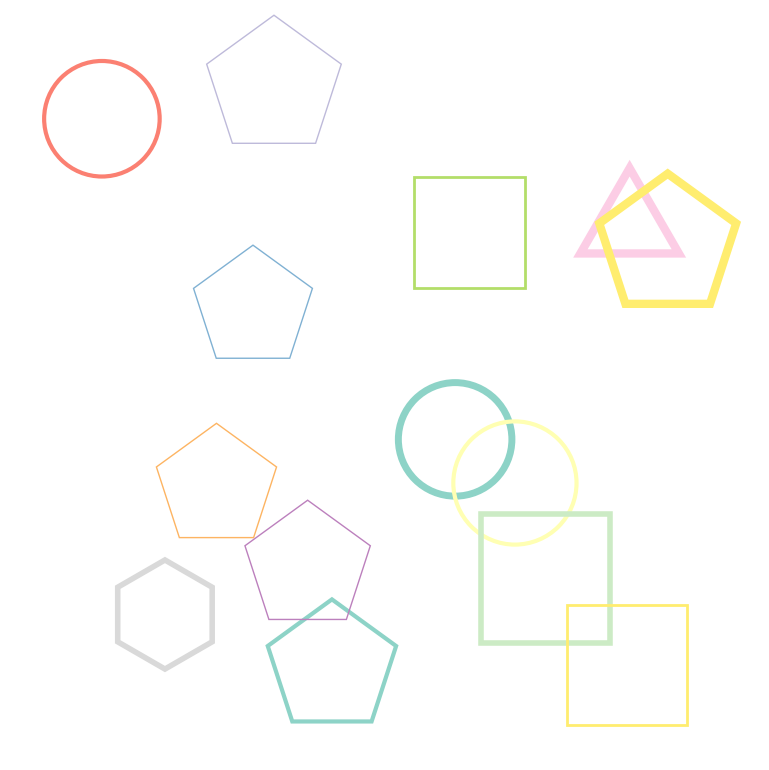[{"shape": "circle", "thickness": 2.5, "radius": 0.37, "center": [0.591, 0.429]}, {"shape": "pentagon", "thickness": 1.5, "radius": 0.44, "center": [0.431, 0.134]}, {"shape": "circle", "thickness": 1.5, "radius": 0.4, "center": [0.669, 0.373]}, {"shape": "pentagon", "thickness": 0.5, "radius": 0.46, "center": [0.356, 0.888]}, {"shape": "circle", "thickness": 1.5, "radius": 0.38, "center": [0.132, 0.846]}, {"shape": "pentagon", "thickness": 0.5, "radius": 0.41, "center": [0.329, 0.6]}, {"shape": "pentagon", "thickness": 0.5, "radius": 0.41, "center": [0.281, 0.368]}, {"shape": "square", "thickness": 1, "radius": 0.36, "center": [0.609, 0.697]}, {"shape": "triangle", "thickness": 3, "radius": 0.37, "center": [0.818, 0.708]}, {"shape": "hexagon", "thickness": 2, "radius": 0.35, "center": [0.214, 0.202]}, {"shape": "pentagon", "thickness": 0.5, "radius": 0.43, "center": [0.4, 0.265]}, {"shape": "square", "thickness": 2, "radius": 0.42, "center": [0.709, 0.248]}, {"shape": "pentagon", "thickness": 3, "radius": 0.47, "center": [0.867, 0.681]}, {"shape": "square", "thickness": 1, "radius": 0.39, "center": [0.814, 0.137]}]